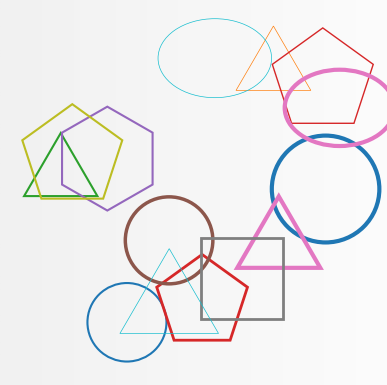[{"shape": "circle", "thickness": 3, "radius": 0.69, "center": [0.84, 0.509]}, {"shape": "circle", "thickness": 1.5, "radius": 0.51, "center": [0.328, 0.163]}, {"shape": "triangle", "thickness": 0.5, "radius": 0.56, "center": [0.706, 0.821]}, {"shape": "triangle", "thickness": 1.5, "radius": 0.55, "center": [0.157, 0.545]}, {"shape": "pentagon", "thickness": 2, "radius": 0.62, "center": [0.522, 0.216]}, {"shape": "pentagon", "thickness": 1, "radius": 0.68, "center": [0.833, 0.791]}, {"shape": "hexagon", "thickness": 1.5, "radius": 0.67, "center": [0.277, 0.588]}, {"shape": "circle", "thickness": 2.5, "radius": 0.56, "center": [0.436, 0.376]}, {"shape": "oval", "thickness": 3, "radius": 0.71, "center": [0.876, 0.72]}, {"shape": "triangle", "thickness": 3, "radius": 0.62, "center": [0.719, 0.366]}, {"shape": "square", "thickness": 2, "radius": 0.53, "center": [0.624, 0.277]}, {"shape": "pentagon", "thickness": 1.5, "radius": 0.68, "center": [0.187, 0.594]}, {"shape": "triangle", "thickness": 0.5, "radius": 0.73, "center": [0.437, 0.207]}, {"shape": "oval", "thickness": 0.5, "radius": 0.73, "center": [0.554, 0.849]}]